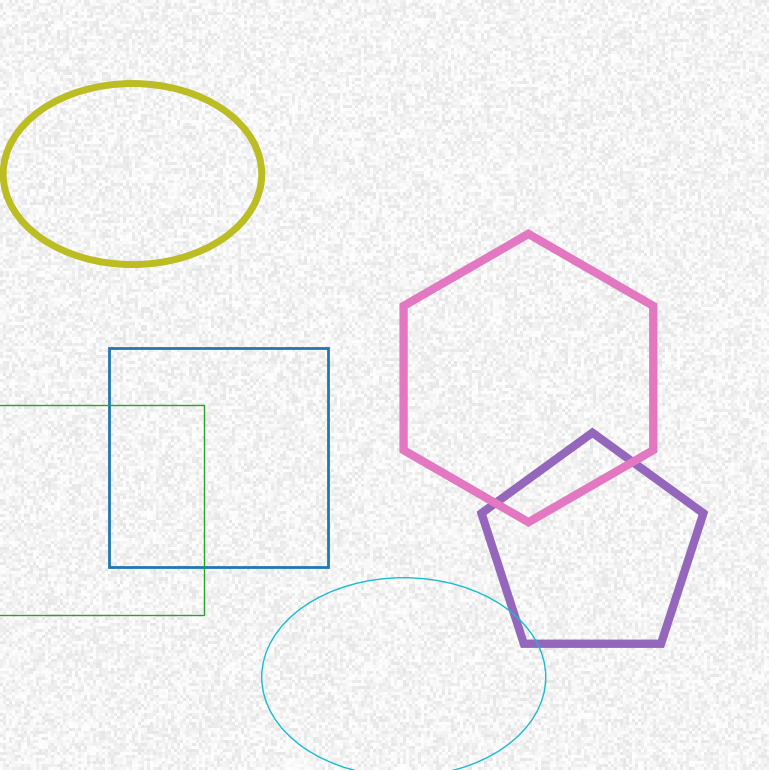[{"shape": "square", "thickness": 1, "radius": 0.71, "center": [0.284, 0.406]}, {"shape": "square", "thickness": 0.5, "radius": 0.68, "center": [0.129, 0.338]}, {"shape": "pentagon", "thickness": 3, "radius": 0.76, "center": [0.769, 0.287]}, {"shape": "hexagon", "thickness": 3, "radius": 0.94, "center": [0.686, 0.509]}, {"shape": "oval", "thickness": 2.5, "radius": 0.84, "center": [0.172, 0.774]}, {"shape": "oval", "thickness": 0.5, "radius": 0.92, "center": [0.524, 0.121]}]